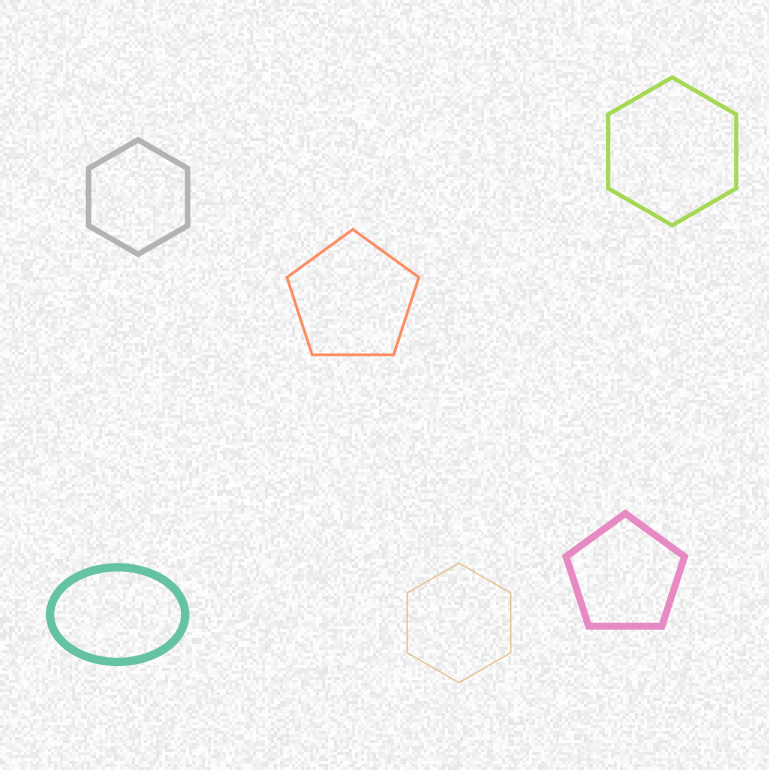[{"shape": "oval", "thickness": 3, "radius": 0.44, "center": [0.153, 0.202]}, {"shape": "pentagon", "thickness": 1, "radius": 0.45, "center": [0.458, 0.612]}, {"shape": "pentagon", "thickness": 2.5, "radius": 0.4, "center": [0.812, 0.252]}, {"shape": "hexagon", "thickness": 1.5, "radius": 0.48, "center": [0.873, 0.803]}, {"shape": "hexagon", "thickness": 0.5, "radius": 0.39, "center": [0.596, 0.191]}, {"shape": "hexagon", "thickness": 2, "radius": 0.37, "center": [0.179, 0.744]}]